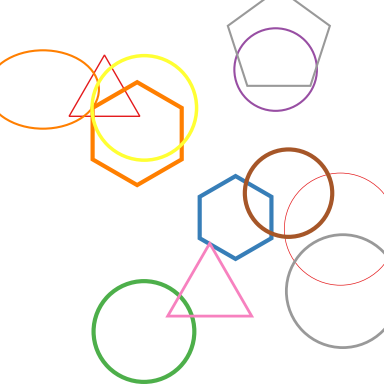[{"shape": "circle", "thickness": 0.5, "radius": 0.73, "center": [0.884, 0.405]}, {"shape": "triangle", "thickness": 1, "radius": 0.53, "center": [0.271, 0.751]}, {"shape": "hexagon", "thickness": 3, "radius": 0.54, "center": [0.612, 0.435]}, {"shape": "circle", "thickness": 3, "radius": 0.65, "center": [0.374, 0.139]}, {"shape": "circle", "thickness": 1.5, "radius": 0.54, "center": [0.716, 0.819]}, {"shape": "hexagon", "thickness": 3, "radius": 0.67, "center": [0.356, 0.653]}, {"shape": "oval", "thickness": 1.5, "radius": 0.73, "center": [0.111, 0.768]}, {"shape": "circle", "thickness": 2.5, "radius": 0.68, "center": [0.375, 0.72]}, {"shape": "circle", "thickness": 3, "radius": 0.57, "center": [0.749, 0.498]}, {"shape": "triangle", "thickness": 2, "radius": 0.63, "center": [0.545, 0.242]}, {"shape": "pentagon", "thickness": 1.5, "radius": 0.7, "center": [0.724, 0.89]}, {"shape": "circle", "thickness": 2, "radius": 0.73, "center": [0.89, 0.244]}]